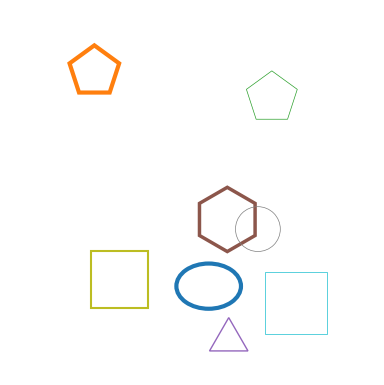[{"shape": "oval", "thickness": 3, "radius": 0.42, "center": [0.542, 0.257]}, {"shape": "pentagon", "thickness": 3, "radius": 0.34, "center": [0.245, 0.814]}, {"shape": "pentagon", "thickness": 0.5, "radius": 0.35, "center": [0.706, 0.746]}, {"shape": "triangle", "thickness": 1, "radius": 0.29, "center": [0.594, 0.117]}, {"shape": "hexagon", "thickness": 2.5, "radius": 0.42, "center": [0.59, 0.43]}, {"shape": "circle", "thickness": 0.5, "radius": 0.29, "center": [0.67, 0.405]}, {"shape": "square", "thickness": 1.5, "radius": 0.38, "center": [0.31, 0.274]}, {"shape": "square", "thickness": 0.5, "radius": 0.4, "center": [0.77, 0.212]}]